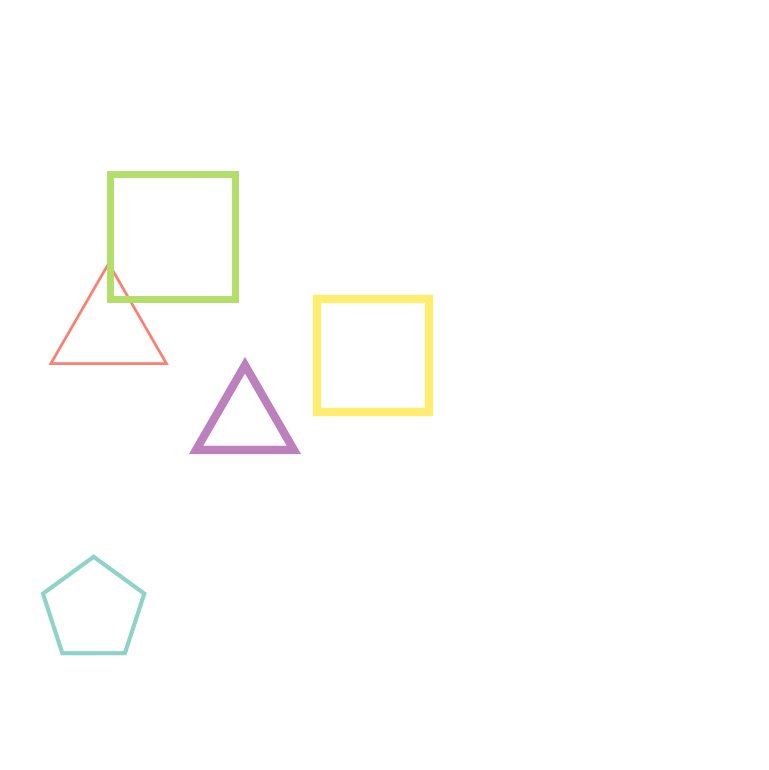[{"shape": "pentagon", "thickness": 1.5, "radius": 0.35, "center": [0.122, 0.208]}, {"shape": "triangle", "thickness": 1, "radius": 0.43, "center": [0.141, 0.571]}, {"shape": "square", "thickness": 2.5, "radius": 0.41, "center": [0.224, 0.693]}, {"shape": "triangle", "thickness": 3, "radius": 0.37, "center": [0.318, 0.452]}, {"shape": "square", "thickness": 3, "radius": 0.36, "center": [0.484, 0.538]}]